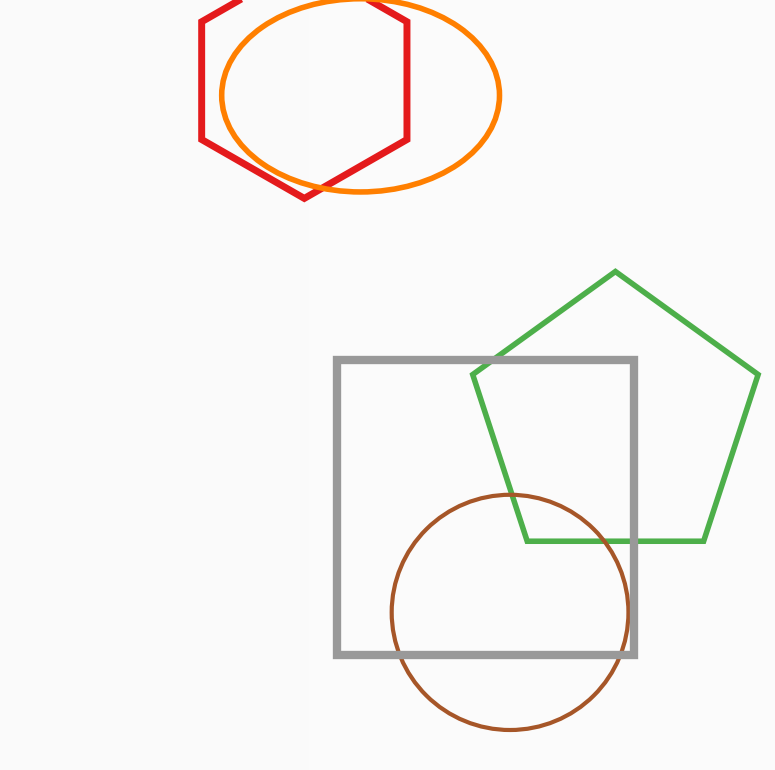[{"shape": "hexagon", "thickness": 2.5, "radius": 0.76, "center": [0.393, 0.895]}, {"shape": "pentagon", "thickness": 2, "radius": 0.97, "center": [0.794, 0.454]}, {"shape": "oval", "thickness": 2, "radius": 0.9, "center": [0.465, 0.876]}, {"shape": "circle", "thickness": 1.5, "radius": 0.76, "center": [0.658, 0.205]}, {"shape": "square", "thickness": 3, "radius": 0.96, "center": [0.627, 0.341]}]